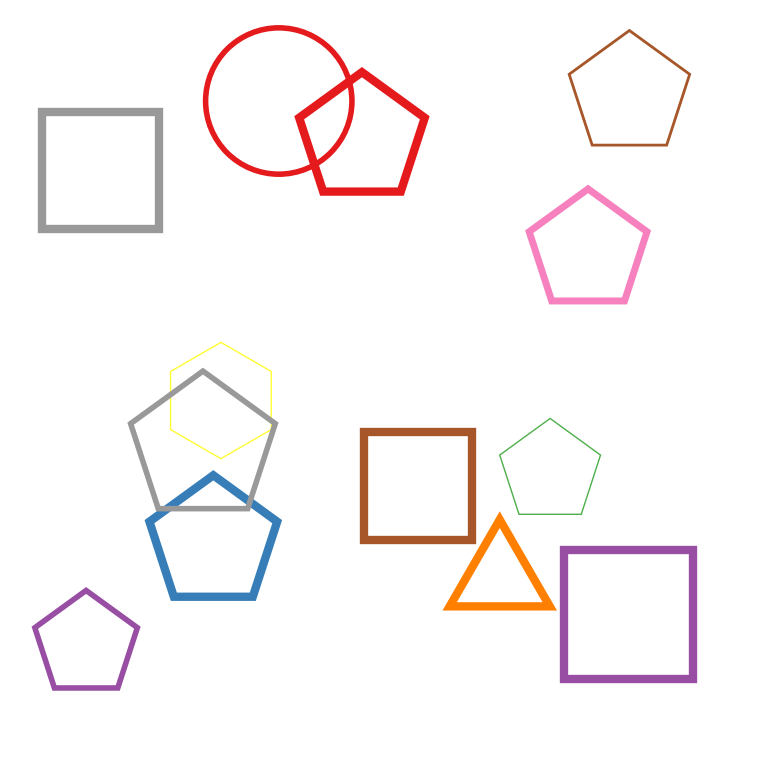[{"shape": "pentagon", "thickness": 3, "radius": 0.43, "center": [0.47, 0.821]}, {"shape": "circle", "thickness": 2, "radius": 0.48, "center": [0.362, 0.869]}, {"shape": "pentagon", "thickness": 3, "radius": 0.44, "center": [0.277, 0.296]}, {"shape": "pentagon", "thickness": 0.5, "radius": 0.34, "center": [0.714, 0.388]}, {"shape": "pentagon", "thickness": 2, "radius": 0.35, "center": [0.112, 0.163]}, {"shape": "square", "thickness": 3, "radius": 0.42, "center": [0.816, 0.202]}, {"shape": "triangle", "thickness": 3, "radius": 0.38, "center": [0.649, 0.25]}, {"shape": "hexagon", "thickness": 0.5, "radius": 0.38, "center": [0.287, 0.48]}, {"shape": "pentagon", "thickness": 1, "radius": 0.41, "center": [0.817, 0.878]}, {"shape": "square", "thickness": 3, "radius": 0.35, "center": [0.543, 0.369]}, {"shape": "pentagon", "thickness": 2.5, "radius": 0.4, "center": [0.764, 0.674]}, {"shape": "square", "thickness": 3, "radius": 0.38, "center": [0.13, 0.779]}, {"shape": "pentagon", "thickness": 2, "radius": 0.49, "center": [0.264, 0.419]}]